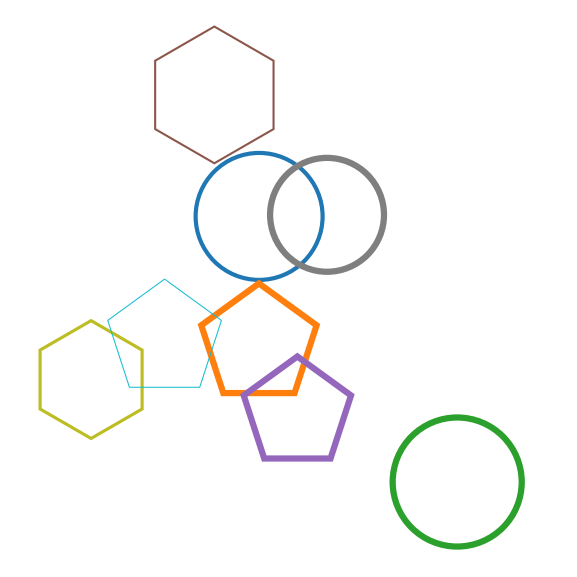[{"shape": "circle", "thickness": 2, "radius": 0.55, "center": [0.449, 0.624]}, {"shape": "pentagon", "thickness": 3, "radius": 0.52, "center": [0.448, 0.403]}, {"shape": "circle", "thickness": 3, "radius": 0.56, "center": [0.792, 0.164]}, {"shape": "pentagon", "thickness": 3, "radius": 0.49, "center": [0.515, 0.284]}, {"shape": "hexagon", "thickness": 1, "radius": 0.59, "center": [0.371, 0.835]}, {"shape": "circle", "thickness": 3, "radius": 0.49, "center": [0.566, 0.627]}, {"shape": "hexagon", "thickness": 1.5, "radius": 0.51, "center": [0.158, 0.342]}, {"shape": "pentagon", "thickness": 0.5, "radius": 0.52, "center": [0.285, 0.412]}]